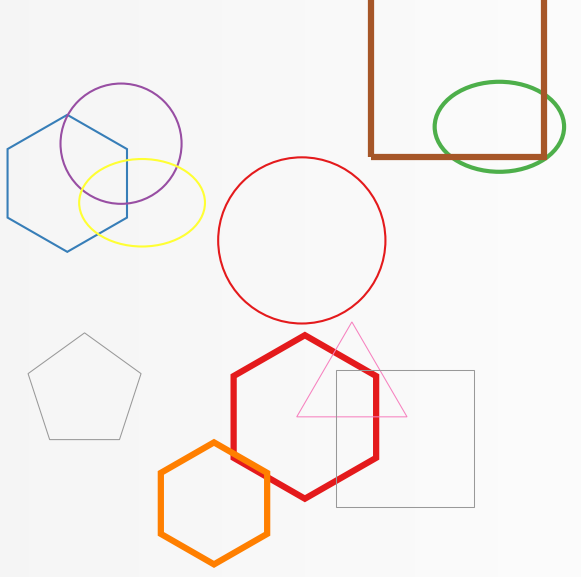[{"shape": "hexagon", "thickness": 3, "radius": 0.71, "center": [0.525, 0.277]}, {"shape": "circle", "thickness": 1, "radius": 0.72, "center": [0.519, 0.583]}, {"shape": "hexagon", "thickness": 1, "radius": 0.59, "center": [0.116, 0.682]}, {"shape": "oval", "thickness": 2, "radius": 0.56, "center": [0.859, 0.78]}, {"shape": "circle", "thickness": 1, "radius": 0.52, "center": [0.208, 0.75]}, {"shape": "hexagon", "thickness": 3, "radius": 0.53, "center": [0.368, 0.127]}, {"shape": "oval", "thickness": 1, "radius": 0.54, "center": [0.244, 0.648]}, {"shape": "square", "thickness": 3, "radius": 0.74, "center": [0.787, 0.876]}, {"shape": "triangle", "thickness": 0.5, "radius": 0.55, "center": [0.605, 0.332]}, {"shape": "square", "thickness": 0.5, "radius": 0.59, "center": [0.697, 0.24]}, {"shape": "pentagon", "thickness": 0.5, "radius": 0.51, "center": [0.145, 0.321]}]